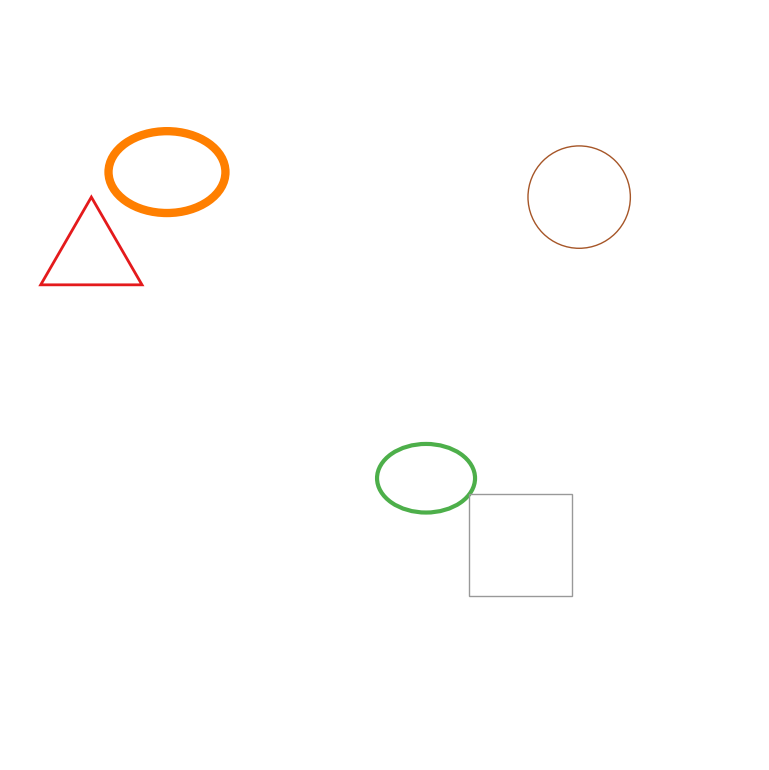[{"shape": "triangle", "thickness": 1, "radius": 0.38, "center": [0.119, 0.668]}, {"shape": "oval", "thickness": 1.5, "radius": 0.32, "center": [0.553, 0.379]}, {"shape": "oval", "thickness": 3, "radius": 0.38, "center": [0.217, 0.776]}, {"shape": "circle", "thickness": 0.5, "radius": 0.33, "center": [0.752, 0.744]}, {"shape": "square", "thickness": 0.5, "radius": 0.33, "center": [0.676, 0.292]}]